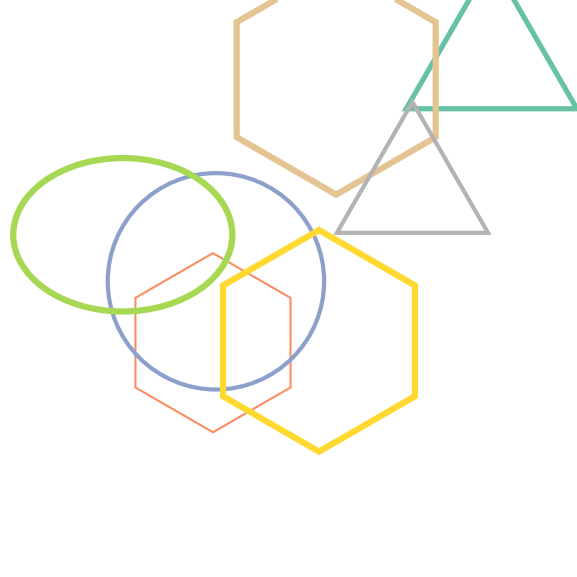[{"shape": "triangle", "thickness": 2.5, "radius": 0.85, "center": [0.851, 0.896]}, {"shape": "hexagon", "thickness": 1, "radius": 0.78, "center": [0.369, 0.406]}, {"shape": "circle", "thickness": 2, "radius": 0.94, "center": [0.374, 0.512]}, {"shape": "oval", "thickness": 3, "radius": 0.95, "center": [0.213, 0.593]}, {"shape": "hexagon", "thickness": 3, "radius": 0.96, "center": [0.552, 0.409]}, {"shape": "hexagon", "thickness": 3, "radius": 1.0, "center": [0.582, 0.861]}, {"shape": "triangle", "thickness": 2, "radius": 0.76, "center": [0.714, 0.672]}]